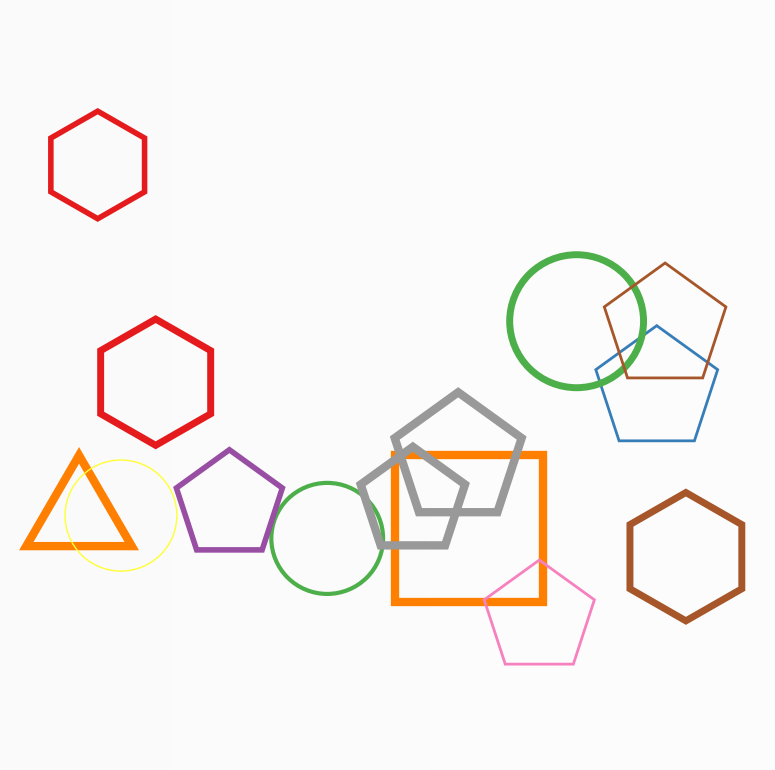[{"shape": "hexagon", "thickness": 2.5, "radius": 0.41, "center": [0.201, 0.504]}, {"shape": "hexagon", "thickness": 2, "radius": 0.35, "center": [0.126, 0.786]}, {"shape": "pentagon", "thickness": 1, "radius": 0.41, "center": [0.847, 0.494]}, {"shape": "circle", "thickness": 1.5, "radius": 0.36, "center": [0.422, 0.301]}, {"shape": "circle", "thickness": 2.5, "radius": 0.43, "center": [0.744, 0.583]}, {"shape": "pentagon", "thickness": 2, "radius": 0.36, "center": [0.296, 0.344]}, {"shape": "square", "thickness": 3, "radius": 0.48, "center": [0.605, 0.313]}, {"shape": "triangle", "thickness": 3, "radius": 0.39, "center": [0.102, 0.33]}, {"shape": "circle", "thickness": 0.5, "radius": 0.36, "center": [0.156, 0.33]}, {"shape": "hexagon", "thickness": 2.5, "radius": 0.42, "center": [0.885, 0.277]}, {"shape": "pentagon", "thickness": 1, "radius": 0.41, "center": [0.858, 0.576]}, {"shape": "pentagon", "thickness": 1, "radius": 0.37, "center": [0.696, 0.198]}, {"shape": "pentagon", "thickness": 3, "radius": 0.35, "center": [0.533, 0.349]}, {"shape": "pentagon", "thickness": 3, "radius": 0.43, "center": [0.591, 0.404]}]